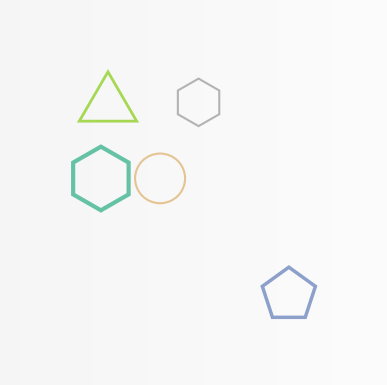[{"shape": "hexagon", "thickness": 3, "radius": 0.41, "center": [0.26, 0.536]}, {"shape": "pentagon", "thickness": 2.5, "radius": 0.36, "center": [0.745, 0.234]}, {"shape": "triangle", "thickness": 2, "radius": 0.43, "center": [0.279, 0.728]}, {"shape": "circle", "thickness": 1.5, "radius": 0.32, "center": [0.413, 0.537]}, {"shape": "hexagon", "thickness": 1.5, "radius": 0.31, "center": [0.512, 0.734]}]